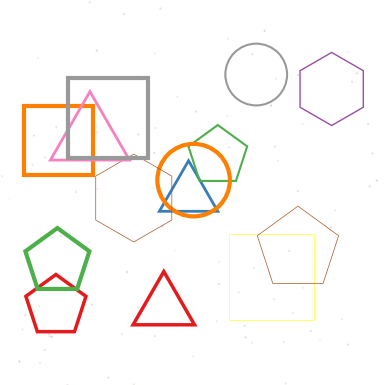[{"shape": "pentagon", "thickness": 2.5, "radius": 0.41, "center": [0.145, 0.205]}, {"shape": "triangle", "thickness": 2.5, "radius": 0.46, "center": [0.426, 0.202]}, {"shape": "triangle", "thickness": 2, "radius": 0.44, "center": [0.49, 0.495]}, {"shape": "pentagon", "thickness": 1.5, "radius": 0.4, "center": [0.566, 0.595]}, {"shape": "pentagon", "thickness": 3, "radius": 0.44, "center": [0.149, 0.32]}, {"shape": "hexagon", "thickness": 1, "radius": 0.47, "center": [0.862, 0.769]}, {"shape": "circle", "thickness": 3, "radius": 0.47, "center": [0.503, 0.532]}, {"shape": "square", "thickness": 3, "radius": 0.45, "center": [0.152, 0.635]}, {"shape": "square", "thickness": 0.5, "radius": 0.56, "center": [0.705, 0.281]}, {"shape": "hexagon", "thickness": 0.5, "radius": 0.57, "center": [0.347, 0.486]}, {"shape": "pentagon", "thickness": 0.5, "radius": 0.56, "center": [0.774, 0.353]}, {"shape": "triangle", "thickness": 2, "radius": 0.59, "center": [0.234, 0.643]}, {"shape": "circle", "thickness": 1.5, "radius": 0.4, "center": [0.666, 0.806]}, {"shape": "square", "thickness": 3, "radius": 0.52, "center": [0.281, 0.693]}]